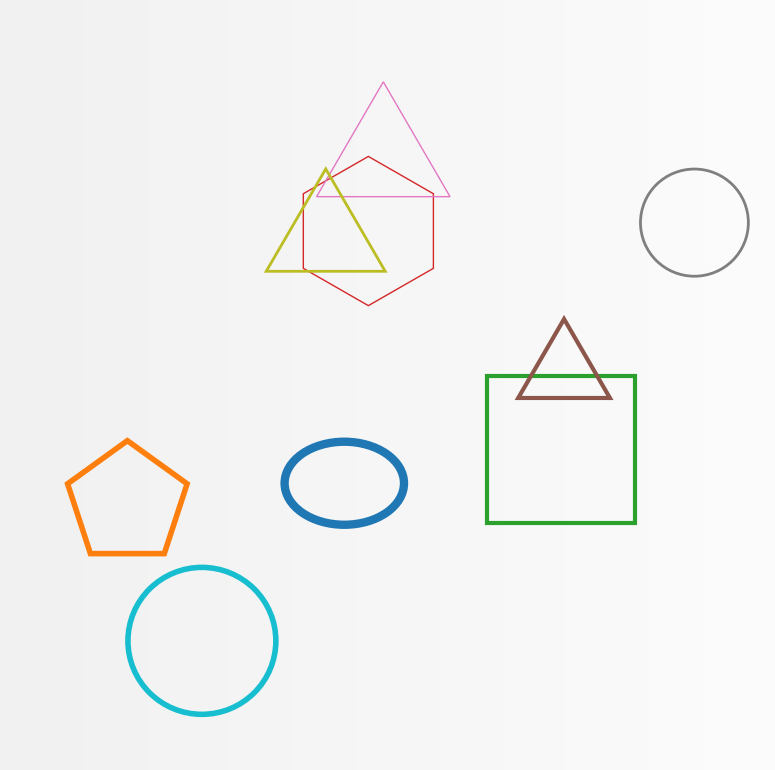[{"shape": "oval", "thickness": 3, "radius": 0.39, "center": [0.444, 0.372]}, {"shape": "pentagon", "thickness": 2, "radius": 0.41, "center": [0.164, 0.347]}, {"shape": "square", "thickness": 1.5, "radius": 0.47, "center": [0.724, 0.416]}, {"shape": "hexagon", "thickness": 0.5, "radius": 0.48, "center": [0.475, 0.7]}, {"shape": "triangle", "thickness": 1.5, "radius": 0.34, "center": [0.728, 0.517]}, {"shape": "triangle", "thickness": 0.5, "radius": 0.5, "center": [0.495, 0.794]}, {"shape": "circle", "thickness": 1, "radius": 0.35, "center": [0.896, 0.711]}, {"shape": "triangle", "thickness": 1, "radius": 0.44, "center": [0.42, 0.692]}, {"shape": "circle", "thickness": 2, "radius": 0.48, "center": [0.261, 0.168]}]